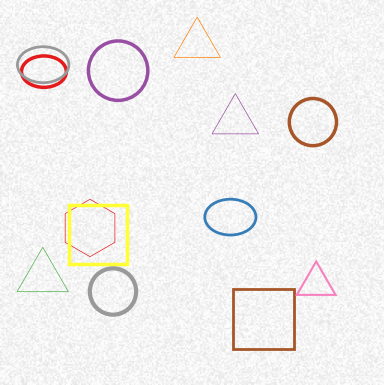[{"shape": "hexagon", "thickness": 0.5, "radius": 0.37, "center": [0.234, 0.408]}, {"shape": "oval", "thickness": 2.5, "radius": 0.29, "center": [0.114, 0.814]}, {"shape": "oval", "thickness": 2, "radius": 0.33, "center": [0.598, 0.436]}, {"shape": "triangle", "thickness": 0.5, "radius": 0.38, "center": [0.111, 0.281]}, {"shape": "triangle", "thickness": 0.5, "radius": 0.35, "center": [0.611, 0.687]}, {"shape": "circle", "thickness": 2.5, "radius": 0.39, "center": [0.307, 0.816]}, {"shape": "triangle", "thickness": 0.5, "radius": 0.35, "center": [0.512, 0.886]}, {"shape": "square", "thickness": 2.5, "radius": 0.38, "center": [0.254, 0.391]}, {"shape": "square", "thickness": 2, "radius": 0.39, "center": [0.684, 0.171]}, {"shape": "circle", "thickness": 2.5, "radius": 0.31, "center": [0.813, 0.683]}, {"shape": "triangle", "thickness": 1.5, "radius": 0.29, "center": [0.821, 0.263]}, {"shape": "circle", "thickness": 3, "radius": 0.3, "center": [0.294, 0.243]}, {"shape": "oval", "thickness": 2, "radius": 0.33, "center": [0.112, 0.832]}]